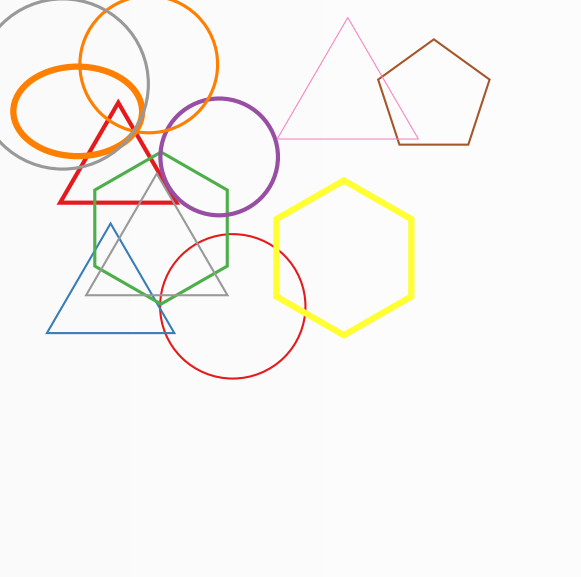[{"shape": "triangle", "thickness": 2, "radius": 0.58, "center": [0.203, 0.706]}, {"shape": "circle", "thickness": 1, "radius": 0.63, "center": [0.4, 0.469]}, {"shape": "triangle", "thickness": 1, "radius": 0.63, "center": [0.19, 0.486]}, {"shape": "hexagon", "thickness": 1.5, "radius": 0.66, "center": [0.277, 0.604]}, {"shape": "circle", "thickness": 2, "radius": 0.51, "center": [0.377, 0.727]}, {"shape": "circle", "thickness": 1.5, "radius": 0.59, "center": [0.256, 0.888]}, {"shape": "oval", "thickness": 3, "radius": 0.55, "center": [0.134, 0.806]}, {"shape": "hexagon", "thickness": 3, "radius": 0.67, "center": [0.592, 0.553]}, {"shape": "pentagon", "thickness": 1, "radius": 0.5, "center": [0.746, 0.83]}, {"shape": "triangle", "thickness": 0.5, "radius": 0.7, "center": [0.598, 0.829]}, {"shape": "circle", "thickness": 1.5, "radius": 0.74, "center": [0.108, 0.854]}, {"shape": "triangle", "thickness": 1, "radius": 0.7, "center": [0.27, 0.558]}]